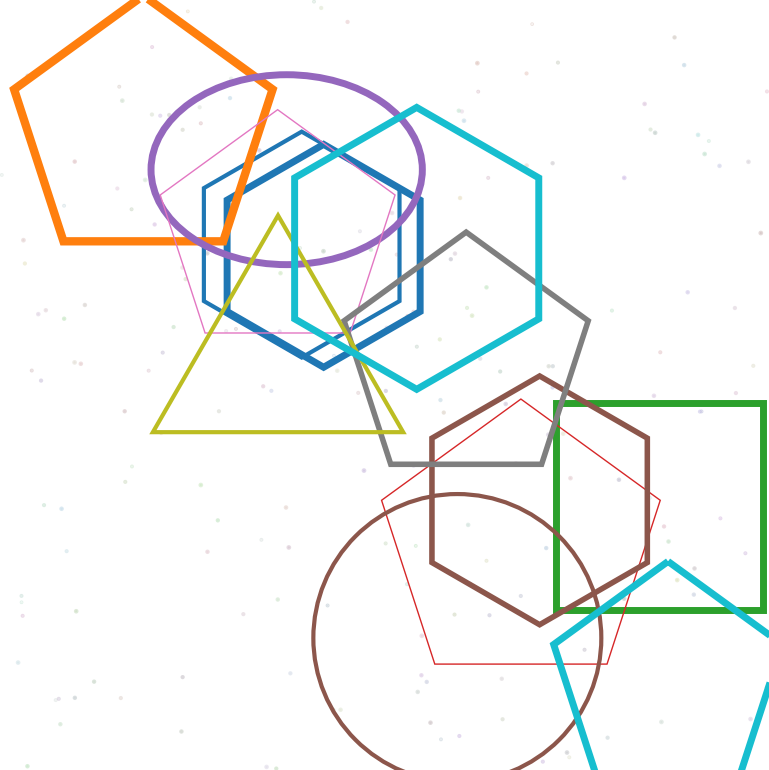[{"shape": "hexagon", "thickness": 1.5, "radius": 0.73, "center": [0.392, 0.682]}, {"shape": "hexagon", "thickness": 2.5, "radius": 0.72, "center": [0.42, 0.668]}, {"shape": "pentagon", "thickness": 3, "radius": 0.88, "center": [0.186, 0.829]}, {"shape": "square", "thickness": 2.5, "radius": 0.67, "center": [0.856, 0.342]}, {"shape": "pentagon", "thickness": 0.5, "radius": 0.95, "center": [0.676, 0.291]}, {"shape": "oval", "thickness": 2.5, "radius": 0.88, "center": [0.372, 0.78]}, {"shape": "circle", "thickness": 1.5, "radius": 0.93, "center": [0.594, 0.171]}, {"shape": "hexagon", "thickness": 2, "radius": 0.81, "center": [0.701, 0.35]}, {"shape": "pentagon", "thickness": 0.5, "radius": 0.8, "center": [0.361, 0.697]}, {"shape": "pentagon", "thickness": 2, "radius": 0.83, "center": [0.605, 0.532]}, {"shape": "triangle", "thickness": 1.5, "radius": 0.94, "center": [0.361, 0.533]}, {"shape": "pentagon", "thickness": 2.5, "radius": 0.78, "center": [0.868, 0.115]}, {"shape": "hexagon", "thickness": 2.5, "radius": 0.92, "center": [0.541, 0.677]}]